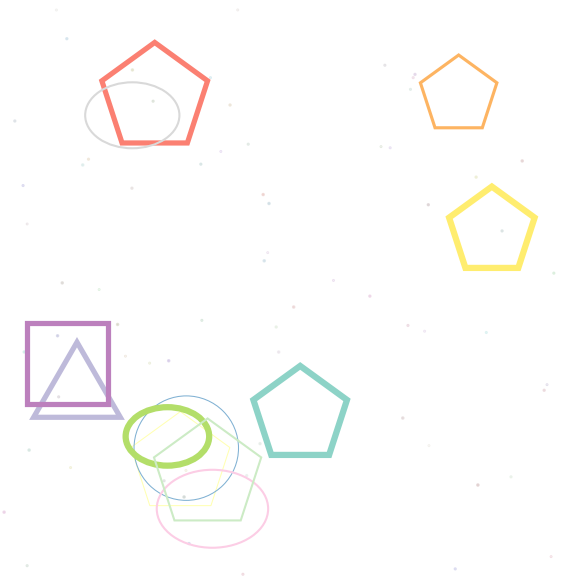[{"shape": "pentagon", "thickness": 3, "radius": 0.43, "center": [0.52, 0.28]}, {"shape": "pentagon", "thickness": 0.5, "radius": 0.45, "center": [0.312, 0.196]}, {"shape": "triangle", "thickness": 2.5, "radius": 0.43, "center": [0.133, 0.32]}, {"shape": "pentagon", "thickness": 2.5, "radius": 0.48, "center": [0.268, 0.829]}, {"shape": "circle", "thickness": 0.5, "radius": 0.45, "center": [0.323, 0.223]}, {"shape": "pentagon", "thickness": 1.5, "radius": 0.35, "center": [0.794, 0.834]}, {"shape": "oval", "thickness": 3, "radius": 0.36, "center": [0.29, 0.243]}, {"shape": "oval", "thickness": 1, "radius": 0.48, "center": [0.368, 0.118]}, {"shape": "oval", "thickness": 1, "radius": 0.41, "center": [0.229, 0.8]}, {"shape": "square", "thickness": 2.5, "radius": 0.35, "center": [0.117, 0.37]}, {"shape": "pentagon", "thickness": 1, "radius": 0.49, "center": [0.359, 0.177]}, {"shape": "pentagon", "thickness": 3, "radius": 0.39, "center": [0.852, 0.598]}]